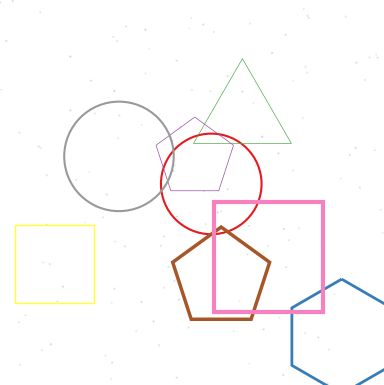[{"shape": "circle", "thickness": 1.5, "radius": 0.65, "center": [0.549, 0.522]}, {"shape": "hexagon", "thickness": 2, "radius": 0.75, "center": [0.887, 0.126]}, {"shape": "triangle", "thickness": 0.5, "radius": 0.73, "center": [0.63, 0.701]}, {"shape": "pentagon", "thickness": 0.5, "radius": 0.53, "center": [0.506, 0.59]}, {"shape": "square", "thickness": 1, "radius": 0.51, "center": [0.142, 0.314]}, {"shape": "pentagon", "thickness": 2.5, "radius": 0.66, "center": [0.574, 0.278]}, {"shape": "square", "thickness": 3, "radius": 0.71, "center": [0.697, 0.333]}, {"shape": "circle", "thickness": 1.5, "radius": 0.71, "center": [0.309, 0.594]}]